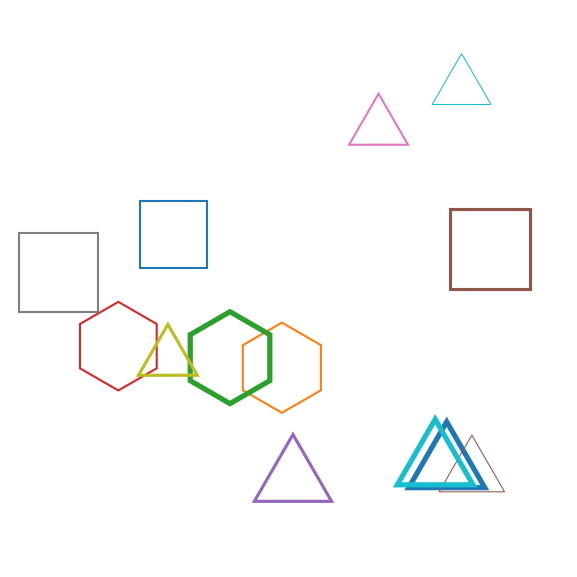[{"shape": "square", "thickness": 1, "radius": 0.29, "center": [0.301, 0.592]}, {"shape": "triangle", "thickness": 2.5, "radius": 0.38, "center": [0.774, 0.193]}, {"shape": "hexagon", "thickness": 1, "radius": 0.39, "center": [0.488, 0.362]}, {"shape": "hexagon", "thickness": 2.5, "radius": 0.4, "center": [0.398, 0.38]}, {"shape": "hexagon", "thickness": 1, "radius": 0.38, "center": [0.205, 0.4]}, {"shape": "triangle", "thickness": 1.5, "radius": 0.39, "center": [0.507, 0.17]}, {"shape": "square", "thickness": 1.5, "radius": 0.35, "center": [0.849, 0.567]}, {"shape": "triangle", "thickness": 0.5, "radius": 0.33, "center": [0.817, 0.18]}, {"shape": "triangle", "thickness": 1, "radius": 0.29, "center": [0.655, 0.778]}, {"shape": "square", "thickness": 1, "radius": 0.34, "center": [0.101, 0.527]}, {"shape": "triangle", "thickness": 1.5, "radius": 0.29, "center": [0.291, 0.379]}, {"shape": "triangle", "thickness": 0.5, "radius": 0.29, "center": [0.799, 0.848]}, {"shape": "triangle", "thickness": 2.5, "radius": 0.38, "center": [0.754, 0.197]}]